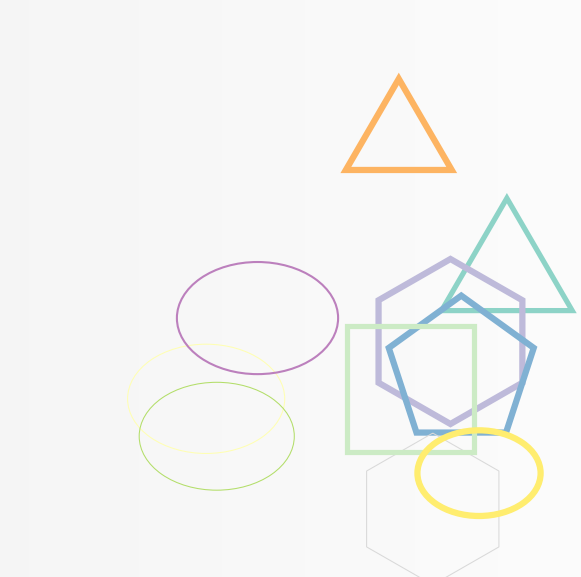[{"shape": "triangle", "thickness": 2.5, "radius": 0.65, "center": [0.872, 0.526]}, {"shape": "oval", "thickness": 0.5, "radius": 0.68, "center": [0.355, 0.309]}, {"shape": "hexagon", "thickness": 3, "radius": 0.71, "center": [0.775, 0.408]}, {"shape": "pentagon", "thickness": 3, "radius": 0.66, "center": [0.794, 0.356]}, {"shape": "triangle", "thickness": 3, "radius": 0.53, "center": [0.686, 0.757]}, {"shape": "oval", "thickness": 0.5, "radius": 0.67, "center": [0.373, 0.244]}, {"shape": "hexagon", "thickness": 0.5, "radius": 0.66, "center": [0.745, 0.118]}, {"shape": "oval", "thickness": 1, "radius": 0.69, "center": [0.443, 0.448]}, {"shape": "square", "thickness": 2.5, "radius": 0.55, "center": [0.706, 0.326]}, {"shape": "oval", "thickness": 3, "radius": 0.53, "center": [0.824, 0.18]}]